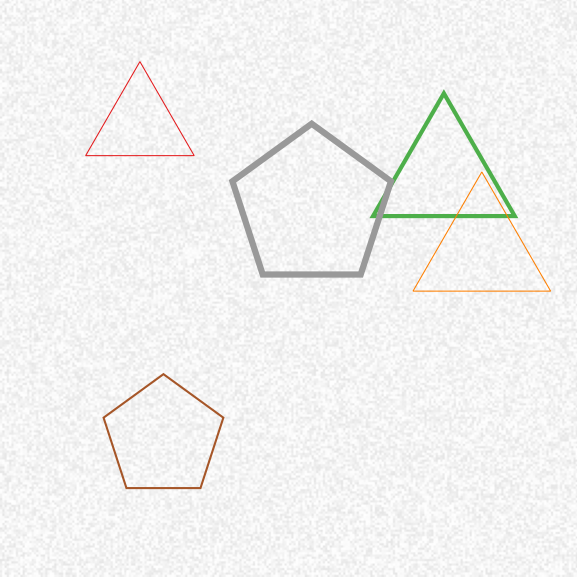[{"shape": "triangle", "thickness": 0.5, "radius": 0.54, "center": [0.242, 0.784]}, {"shape": "triangle", "thickness": 2, "radius": 0.71, "center": [0.769, 0.696]}, {"shape": "triangle", "thickness": 0.5, "radius": 0.69, "center": [0.834, 0.564]}, {"shape": "pentagon", "thickness": 1, "radius": 0.55, "center": [0.283, 0.242]}, {"shape": "pentagon", "thickness": 3, "radius": 0.72, "center": [0.54, 0.641]}]